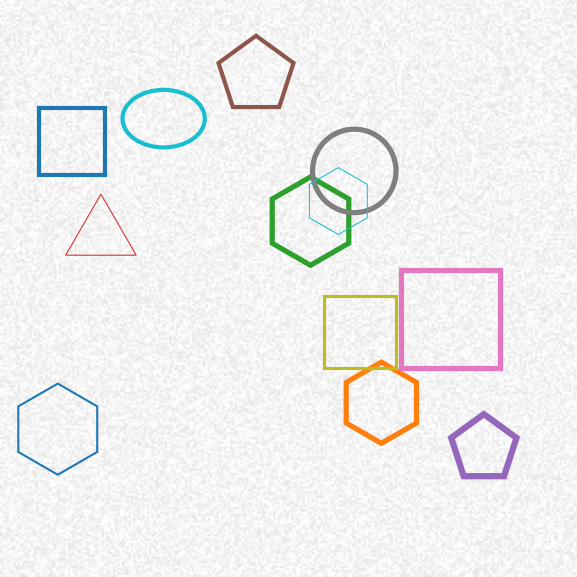[{"shape": "hexagon", "thickness": 1, "radius": 0.39, "center": [0.1, 0.256]}, {"shape": "square", "thickness": 2, "radius": 0.29, "center": [0.125, 0.754]}, {"shape": "hexagon", "thickness": 2.5, "radius": 0.35, "center": [0.66, 0.302]}, {"shape": "hexagon", "thickness": 2.5, "radius": 0.38, "center": [0.538, 0.616]}, {"shape": "triangle", "thickness": 0.5, "radius": 0.35, "center": [0.175, 0.592]}, {"shape": "pentagon", "thickness": 3, "radius": 0.3, "center": [0.838, 0.223]}, {"shape": "pentagon", "thickness": 2, "radius": 0.34, "center": [0.443, 0.869]}, {"shape": "square", "thickness": 2.5, "radius": 0.43, "center": [0.781, 0.447]}, {"shape": "circle", "thickness": 2.5, "radius": 0.36, "center": [0.613, 0.703]}, {"shape": "square", "thickness": 1.5, "radius": 0.31, "center": [0.623, 0.424]}, {"shape": "oval", "thickness": 2, "radius": 0.36, "center": [0.283, 0.794]}, {"shape": "hexagon", "thickness": 0.5, "radius": 0.29, "center": [0.586, 0.651]}]